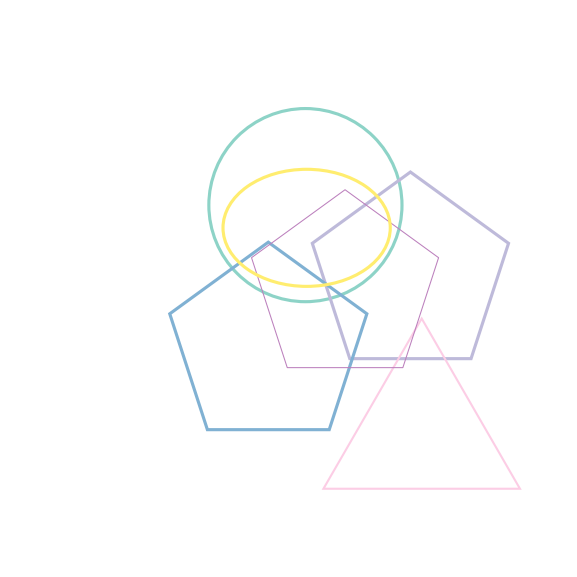[{"shape": "circle", "thickness": 1.5, "radius": 0.84, "center": [0.529, 0.644]}, {"shape": "pentagon", "thickness": 1.5, "radius": 0.89, "center": [0.711, 0.523]}, {"shape": "pentagon", "thickness": 1.5, "radius": 0.9, "center": [0.465, 0.4]}, {"shape": "triangle", "thickness": 1, "radius": 0.98, "center": [0.73, 0.251]}, {"shape": "pentagon", "thickness": 0.5, "radius": 0.85, "center": [0.597, 0.5]}, {"shape": "oval", "thickness": 1.5, "radius": 0.72, "center": [0.531, 0.605]}]